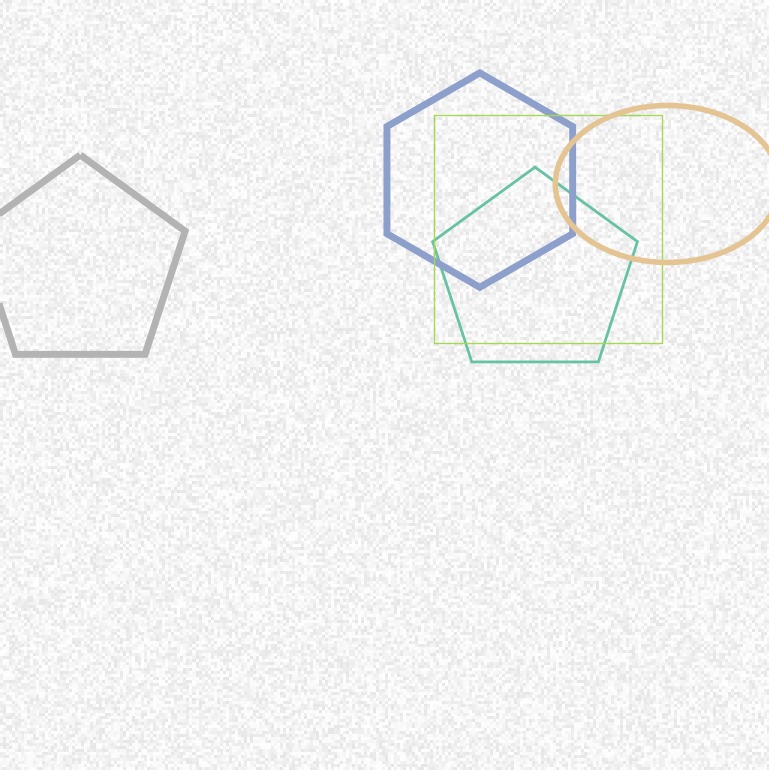[{"shape": "pentagon", "thickness": 1, "radius": 0.7, "center": [0.695, 0.643]}, {"shape": "hexagon", "thickness": 2.5, "radius": 0.7, "center": [0.623, 0.766]}, {"shape": "square", "thickness": 0.5, "radius": 0.74, "center": [0.712, 0.702]}, {"shape": "oval", "thickness": 2, "radius": 0.73, "center": [0.867, 0.761]}, {"shape": "pentagon", "thickness": 2.5, "radius": 0.72, "center": [0.104, 0.656]}]